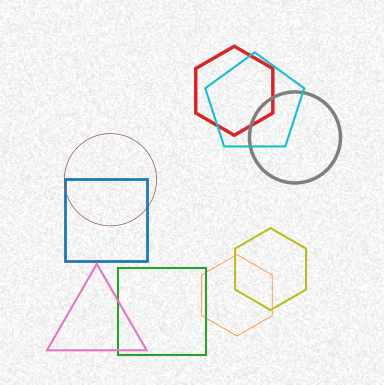[{"shape": "square", "thickness": 2, "radius": 0.53, "center": [0.275, 0.428]}, {"shape": "hexagon", "thickness": 0.5, "radius": 0.53, "center": [0.615, 0.233]}, {"shape": "square", "thickness": 1.5, "radius": 0.57, "center": [0.421, 0.191]}, {"shape": "hexagon", "thickness": 2.5, "radius": 0.58, "center": [0.609, 0.764]}, {"shape": "circle", "thickness": 0.5, "radius": 0.6, "center": [0.287, 0.533]}, {"shape": "triangle", "thickness": 1.5, "radius": 0.75, "center": [0.251, 0.165]}, {"shape": "circle", "thickness": 2.5, "radius": 0.59, "center": [0.766, 0.643]}, {"shape": "hexagon", "thickness": 1.5, "radius": 0.53, "center": [0.703, 0.301]}, {"shape": "pentagon", "thickness": 1.5, "radius": 0.68, "center": [0.662, 0.729]}]